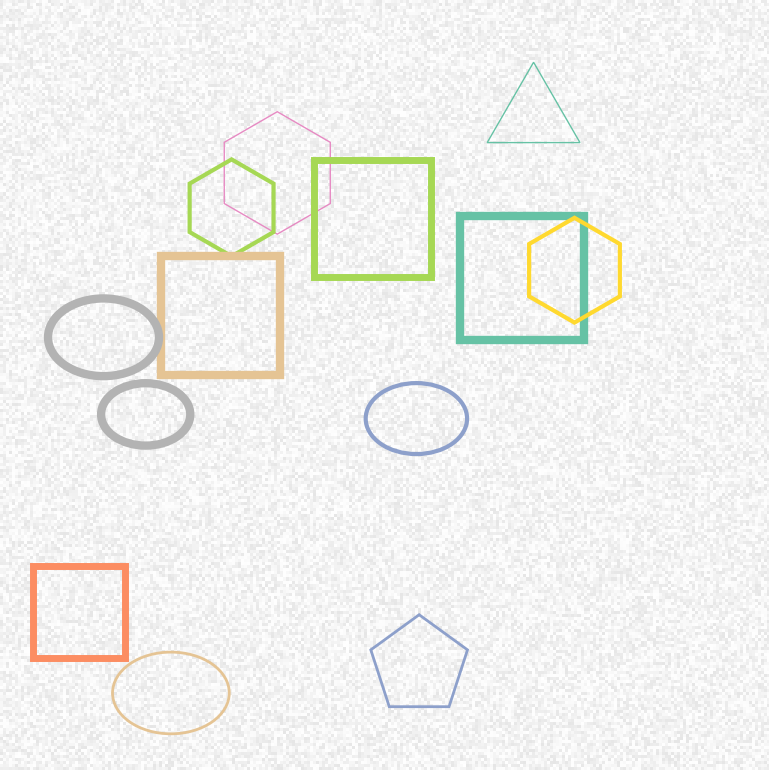[{"shape": "square", "thickness": 3, "radius": 0.4, "center": [0.678, 0.639]}, {"shape": "triangle", "thickness": 0.5, "radius": 0.35, "center": [0.693, 0.85]}, {"shape": "square", "thickness": 2.5, "radius": 0.3, "center": [0.103, 0.205]}, {"shape": "oval", "thickness": 1.5, "radius": 0.33, "center": [0.541, 0.456]}, {"shape": "pentagon", "thickness": 1, "radius": 0.33, "center": [0.544, 0.136]}, {"shape": "hexagon", "thickness": 0.5, "radius": 0.4, "center": [0.36, 0.775]}, {"shape": "square", "thickness": 2.5, "radius": 0.38, "center": [0.484, 0.716]}, {"shape": "hexagon", "thickness": 1.5, "radius": 0.31, "center": [0.301, 0.73]}, {"shape": "hexagon", "thickness": 1.5, "radius": 0.34, "center": [0.746, 0.649]}, {"shape": "square", "thickness": 3, "radius": 0.39, "center": [0.287, 0.59]}, {"shape": "oval", "thickness": 1, "radius": 0.38, "center": [0.222, 0.1]}, {"shape": "oval", "thickness": 3, "radius": 0.29, "center": [0.189, 0.462]}, {"shape": "oval", "thickness": 3, "radius": 0.36, "center": [0.134, 0.562]}]